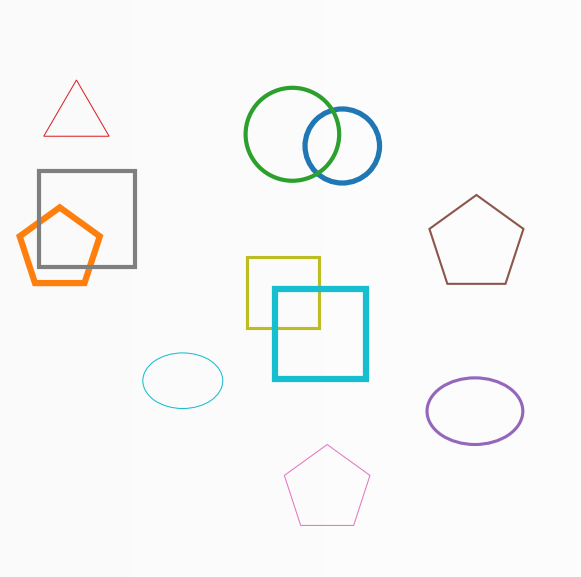[{"shape": "circle", "thickness": 2.5, "radius": 0.32, "center": [0.589, 0.746]}, {"shape": "pentagon", "thickness": 3, "radius": 0.36, "center": [0.103, 0.568]}, {"shape": "circle", "thickness": 2, "radius": 0.4, "center": [0.503, 0.767]}, {"shape": "triangle", "thickness": 0.5, "radius": 0.32, "center": [0.132, 0.796]}, {"shape": "oval", "thickness": 1.5, "radius": 0.41, "center": [0.817, 0.287]}, {"shape": "pentagon", "thickness": 1, "radius": 0.43, "center": [0.82, 0.576]}, {"shape": "pentagon", "thickness": 0.5, "radius": 0.39, "center": [0.563, 0.152]}, {"shape": "square", "thickness": 2, "radius": 0.42, "center": [0.15, 0.62]}, {"shape": "square", "thickness": 1.5, "radius": 0.31, "center": [0.487, 0.493]}, {"shape": "square", "thickness": 3, "radius": 0.39, "center": [0.552, 0.421]}, {"shape": "oval", "thickness": 0.5, "radius": 0.34, "center": [0.314, 0.34]}]